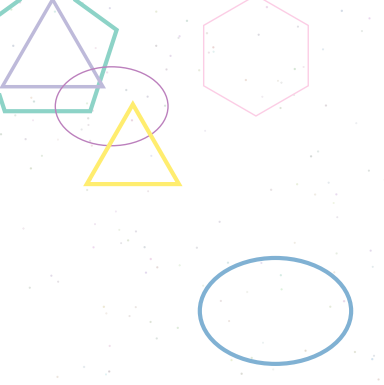[{"shape": "pentagon", "thickness": 3, "radius": 0.94, "center": [0.123, 0.864]}, {"shape": "triangle", "thickness": 2.5, "radius": 0.76, "center": [0.137, 0.85]}, {"shape": "oval", "thickness": 3, "radius": 0.98, "center": [0.716, 0.192]}, {"shape": "hexagon", "thickness": 1, "radius": 0.78, "center": [0.665, 0.856]}, {"shape": "oval", "thickness": 1, "radius": 0.73, "center": [0.29, 0.724]}, {"shape": "triangle", "thickness": 3, "radius": 0.69, "center": [0.345, 0.591]}]